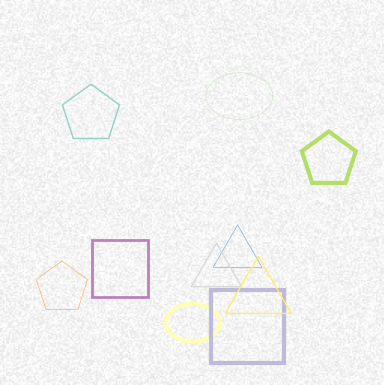[{"shape": "pentagon", "thickness": 1, "radius": 0.39, "center": [0.236, 0.703]}, {"shape": "oval", "thickness": 3, "radius": 0.35, "center": [0.501, 0.162]}, {"shape": "square", "thickness": 3, "radius": 0.48, "center": [0.642, 0.153]}, {"shape": "triangle", "thickness": 0.5, "radius": 0.37, "center": [0.617, 0.342]}, {"shape": "pentagon", "thickness": 0.5, "radius": 0.35, "center": [0.161, 0.252]}, {"shape": "pentagon", "thickness": 3, "radius": 0.37, "center": [0.854, 0.585]}, {"shape": "triangle", "thickness": 1, "radius": 0.38, "center": [0.562, 0.293]}, {"shape": "square", "thickness": 2, "radius": 0.37, "center": [0.312, 0.302]}, {"shape": "oval", "thickness": 0.5, "radius": 0.43, "center": [0.621, 0.75]}, {"shape": "triangle", "thickness": 1, "radius": 0.49, "center": [0.671, 0.235]}]